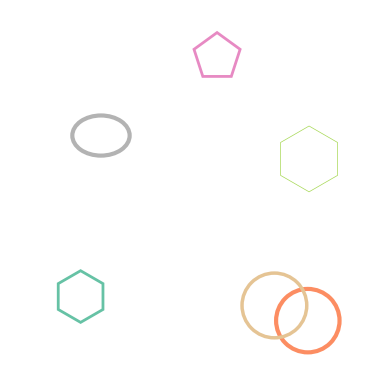[{"shape": "hexagon", "thickness": 2, "radius": 0.34, "center": [0.209, 0.23]}, {"shape": "circle", "thickness": 3, "radius": 0.41, "center": [0.8, 0.167]}, {"shape": "pentagon", "thickness": 2, "radius": 0.31, "center": [0.564, 0.852]}, {"shape": "hexagon", "thickness": 0.5, "radius": 0.43, "center": [0.803, 0.587]}, {"shape": "circle", "thickness": 2.5, "radius": 0.42, "center": [0.713, 0.207]}, {"shape": "oval", "thickness": 3, "radius": 0.37, "center": [0.262, 0.648]}]